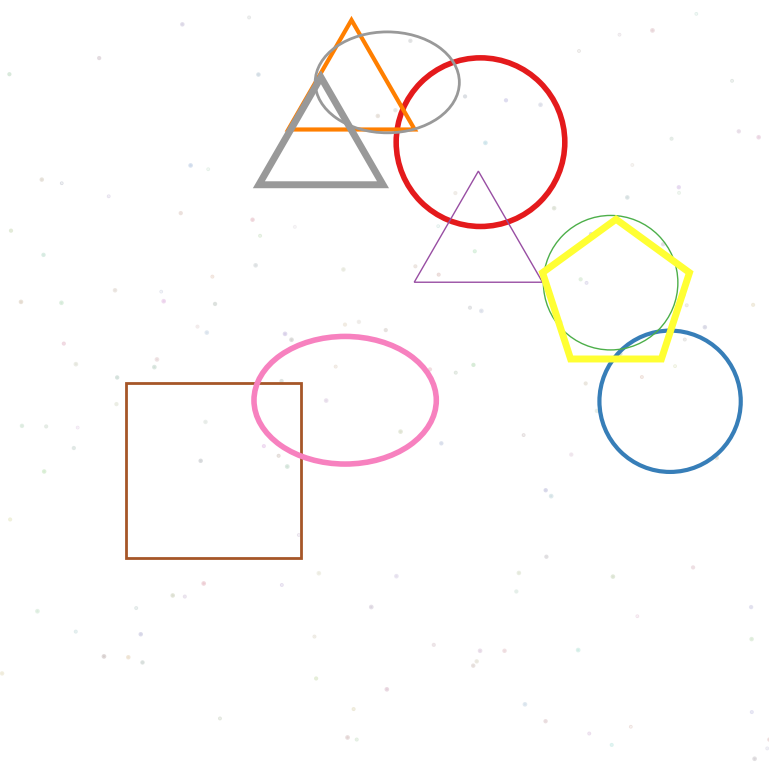[{"shape": "circle", "thickness": 2, "radius": 0.55, "center": [0.624, 0.815]}, {"shape": "circle", "thickness": 1.5, "radius": 0.46, "center": [0.87, 0.479]}, {"shape": "circle", "thickness": 0.5, "radius": 0.44, "center": [0.793, 0.633]}, {"shape": "triangle", "thickness": 0.5, "radius": 0.48, "center": [0.621, 0.682]}, {"shape": "triangle", "thickness": 1.5, "radius": 0.47, "center": [0.456, 0.879]}, {"shape": "pentagon", "thickness": 2.5, "radius": 0.5, "center": [0.8, 0.615]}, {"shape": "square", "thickness": 1, "radius": 0.57, "center": [0.277, 0.389]}, {"shape": "oval", "thickness": 2, "radius": 0.59, "center": [0.448, 0.48]}, {"shape": "triangle", "thickness": 2.5, "radius": 0.47, "center": [0.417, 0.807]}, {"shape": "oval", "thickness": 1, "radius": 0.47, "center": [0.503, 0.893]}]